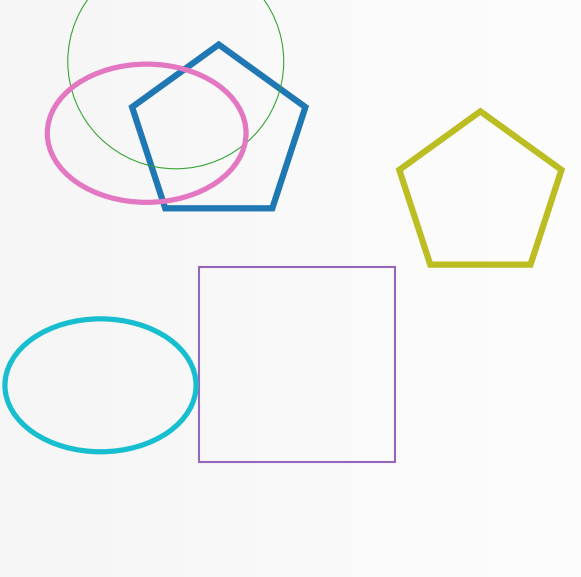[{"shape": "pentagon", "thickness": 3, "radius": 0.78, "center": [0.376, 0.765]}, {"shape": "circle", "thickness": 0.5, "radius": 0.93, "center": [0.302, 0.893]}, {"shape": "square", "thickness": 1, "radius": 0.84, "center": [0.511, 0.368]}, {"shape": "oval", "thickness": 2.5, "radius": 0.85, "center": [0.252, 0.768]}, {"shape": "pentagon", "thickness": 3, "radius": 0.73, "center": [0.826, 0.66]}, {"shape": "oval", "thickness": 2.5, "radius": 0.82, "center": [0.173, 0.332]}]